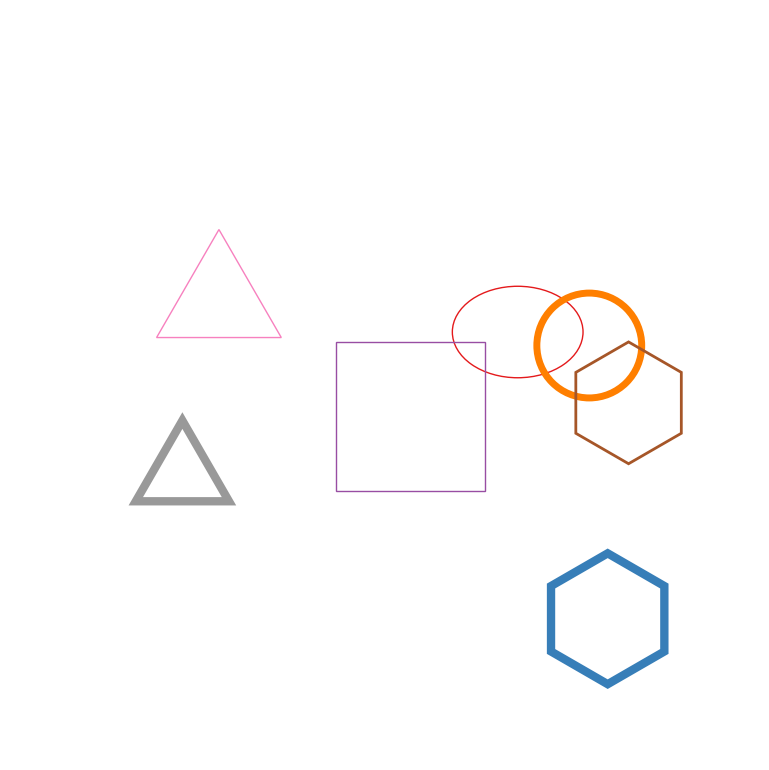[{"shape": "oval", "thickness": 0.5, "radius": 0.42, "center": [0.672, 0.569]}, {"shape": "hexagon", "thickness": 3, "radius": 0.42, "center": [0.789, 0.196]}, {"shape": "square", "thickness": 0.5, "radius": 0.49, "center": [0.533, 0.459]}, {"shape": "circle", "thickness": 2.5, "radius": 0.34, "center": [0.765, 0.551]}, {"shape": "hexagon", "thickness": 1, "radius": 0.4, "center": [0.816, 0.477]}, {"shape": "triangle", "thickness": 0.5, "radius": 0.47, "center": [0.284, 0.608]}, {"shape": "triangle", "thickness": 3, "radius": 0.35, "center": [0.237, 0.384]}]